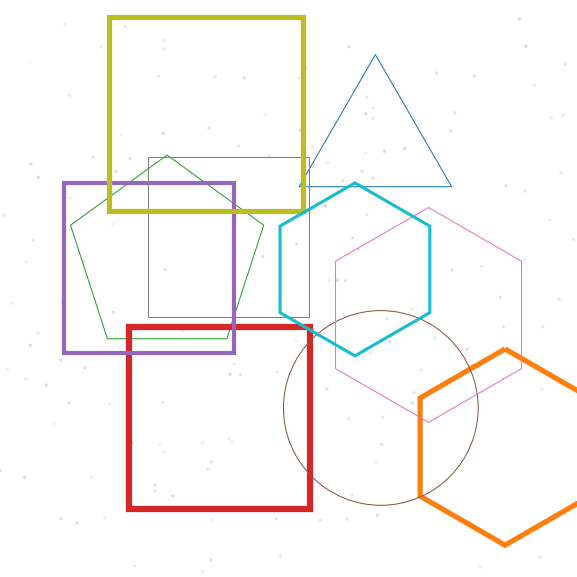[{"shape": "triangle", "thickness": 0.5, "radius": 0.76, "center": [0.65, 0.752]}, {"shape": "hexagon", "thickness": 2.5, "radius": 0.85, "center": [0.875, 0.225]}, {"shape": "pentagon", "thickness": 0.5, "radius": 0.88, "center": [0.289, 0.555]}, {"shape": "square", "thickness": 3, "radius": 0.79, "center": [0.38, 0.275]}, {"shape": "square", "thickness": 2, "radius": 0.74, "center": [0.258, 0.535]}, {"shape": "circle", "thickness": 0.5, "radius": 0.84, "center": [0.659, 0.293]}, {"shape": "hexagon", "thickness": 0.5, "radius": 0.93, "center": [0.742, 0.454]}, {"shape": "square", "thickness": 0.5, "radius": 0.7, "center": [0.395, 0.589]}, {"shape": "square", "thickness": 2.5, "radius": 0.84, "center": [0.357, 0.801]}, {"shape": "hexagon", "thickness": 1.5, "radius": 0.75, "center": [0.615, 0.533]}]